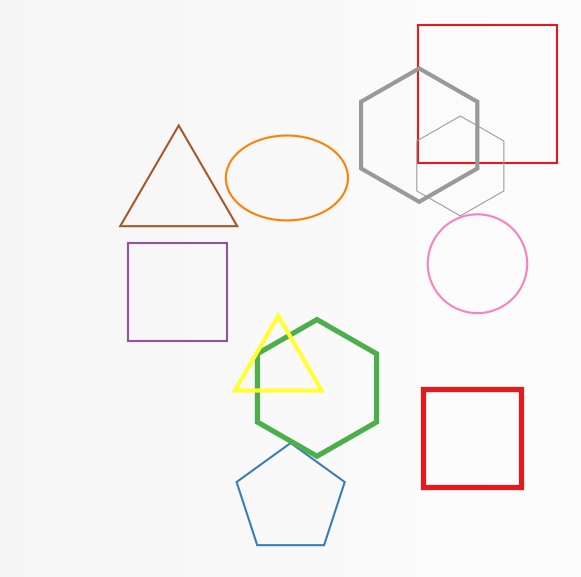[{"shape": "square", "thickness": 1, "radius": 0.6, "center": [0.839, 0.837]}, {"shape": "square", "thickness": 2.5, "radius": 0.42, "center": [0.812, 0.241]}, {"shape": "pentagon", "thickness": 1, "radius": 0.49, "center": [0.5, 0.134]}, {"shape": "hexagon", "thickness": 2.5, "radius": 0.59, "center": [0.545, 0.327]}, {"shape": "square", "thickness": 1, "radius": 0.42, "center": [0.305, 0.493]}, {"shape": "oval", "thickness": 1, "radius": 0.53, "center": [0.494, 0.691]}, {"shape": "triangle", "thickness": 2, "radius": 0.43, "center": [0.479, 0.366]}, {"shape": "triangle", "thickness": 1, "radius": 0.58, "center": [0.307, 0.666]}, {"shape": "circle", "thickness": 1, "radius": 0.43, "center": [0.821, 0.542]}, {"shape": "hexagon", "thickness": 2, "radius": 0.58, "center": [0.721, 0.765]}, {"shape": "hexagon", "thickness": 0.5, "radius": 0.43, "center": [0.792, 0.712]}]